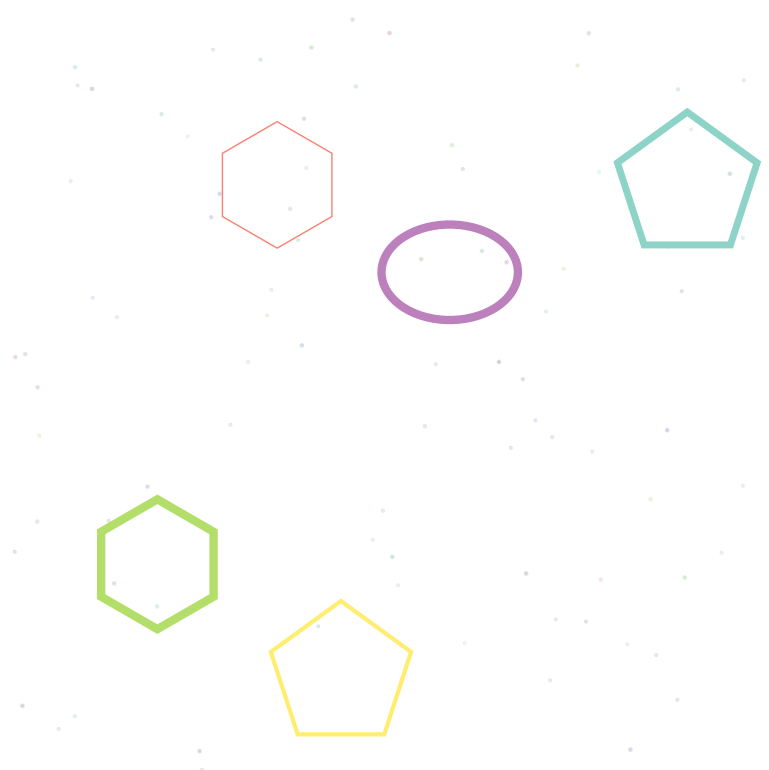[{"shape": "pentagon", "thickness": 2.5, "radius": 0.48, "center": [0.893, 0.759]}, {"shape": "hexagon", "thickness": 0.5, "radius": 0.41, "center": [0.36, 0.76]}, {"shape": "hexagon", "thickness": 3, "radius": 0.42, "center": [0.204, 0.267]}, {"shape": "oval", "thickness": 3, "radius": 0.44, "center": [0.584, 0.646]}, {"shape": "pentagon", "thickness": 1.5, "radius": 0.48, "center": [0.443, 0.124]}]